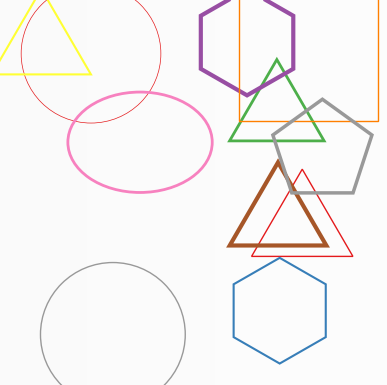[{"shape": "circle", "thickness": 0.5, "radius": 0.9, "center": [0.235, 0.861]}, {"shape": "triangle", "thickness": 1, "radius": 0.75, "center": [0.78, 0.41]}, {"shape": "hexagon", "thickness": 1.5, "radius": 0.69, "center": [0.722, 0.193]}, {"shape": "triangle", "thickness": 2, "radius": 0.7, "center": [0.714, 0.704]}, {"shape": "hexagon", "thickness": 3, "radius": 0.69, "center": [0.638, 0.89]}, {"shape": "square", "thickness": 1, "radius": 0.9, "center": [0.796, 0.865]}, {"shape": "triangle", "thickness": 1.5, "radius": 0.74, "center": [0.107, 0.881]}, {"shape": "triangle", "thickness": 3, "radius": 0.72, "center": [0.718, 0.434]}, {"shape": "oval", "thickness": 2, "radius": 0.93, "center": [0.361, 0.63]}, {"shape": "pentagon", "thickness": 2.5, "radius": 0.67, "center": [0.832, 0.608]}, {"shape": "circle", "thickness": 1, "radius": 0.93, "center": [0.291, 0.131]}]